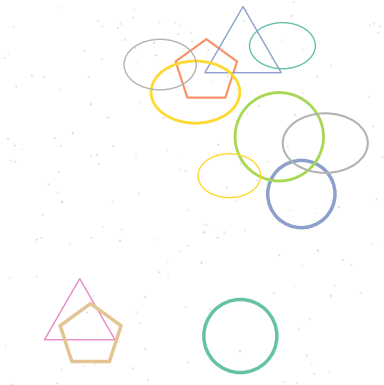[{"shape": "oval", "thickness": 1, "radius": 0.43, "center": [0.734, 0.881]}, {"shape": "circle", "thickness": 2.5, "radius": 0.47, "center": [0.624, 0.127]}, {"shape": "pentagon", "thickness": 1.5, "radius": 0.42, "center": [0.536, 0.814]}, {"shape": "circle", "thickness": 2.5, "radius": 0.44, "center": [0.783, 0.496]}, {"shape": "triangle", "thickness": 1, "radius": 0.57, "center": [0.631, 0.868]}, {"shape": "triangle", "thickness": 1, "radius": 0.53, "center": [0.207, 0.17]}, {"shape": "circle", "thickness": 2, "radius": 0.57, "center": [0.725, 0.645]}, {"shape": "oval", "thickness": 2, "radius": 0.58, "center": [0.508, 0.761]}, {"shape": "oval", "thickness": 1, "radius": 0.41, "center": [0.596, 0.544]}, {"shape": "pentagon", "thickness": 2.5, "radius": 0.42, "center": [0.235, 0.128]}, {"shape": "oval", "thickness": 1.5, "radius": 0.55, "center": [0.845, 0.628]}, {"shape": "oval", "thickness": 1, "radius": 0.47, "center": [0.416, 0.832]}]